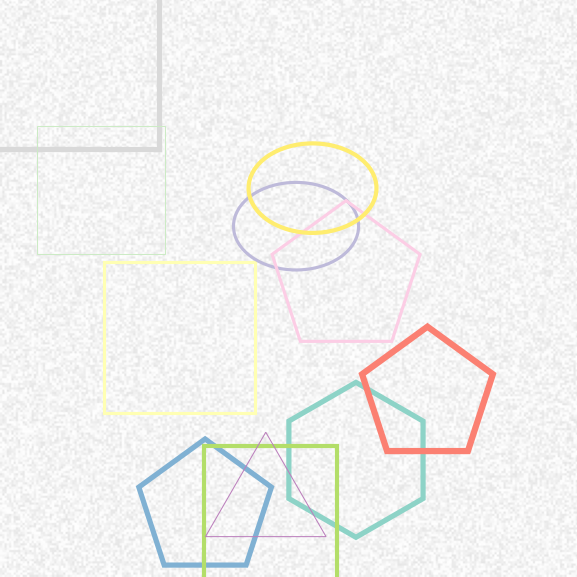[{"shape": "hexagon", "thickness": 2.5, "radius": 0.67, "center": [0.616, 0.203]}, {"shape": "square", "thickness": 1.5, "radius": 0.65, "center": [0.31, 0.415]}, {"shape": "oval", "thickness": 1.5, "radius": 0.54, "center": [0.513, 0.607]}, {"shape": "pentagon", "thickness": 3, "radius": 0.6, "center": [0.74, 0.314]}, {"shape": "pentagon", "thickness": 2.5, "radius": 0.6, "center": [0.355, 0.118]}, {"shape": "square", "thickness": 2, "radius": 0.58, "center": [0.468, 0.111]}, {"shape": "pentagon", "thickness": 1.5, "radius": 0.67, "center": [0.599, 0.517]}, {"shape": "square", "thickness": 2.5, "radius": 0.73, "center": [0.129, 0.887]}, {"shape": "triangle", "thickness": 0.5, "radius": 0.6, "center": [0.46, 0.13]}, {"shape": "square", "thickness": 0.5, "radius": 0.55, "center": [0.174, 0.67]}, {"shape": "oval", "thickness": 2, "radius": 0.55, "center": [0.541, 0.673]}]